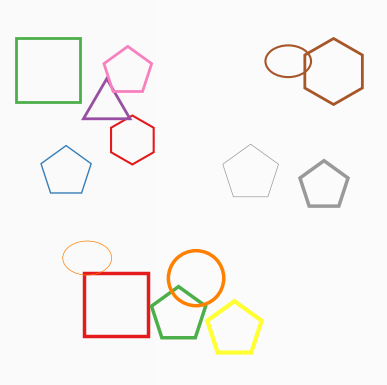[{"shape": "hexagon", "thickness": 1.5, "radius": 0.32, "center": [0.342, 0.636]}, {"shape": "square", "thickness": 2.5, "radius": 0.41, "center": [0.299, 0.209]}, {"shape": "pentagon", "thickness": 1, "radius": 0.34, "center": [0.171, 0.554]}, {"shape": "pentagon", "thickness": 2.5, "radius": 0.37, "center": [0.461, 0.182]}, {"shape": "square", "thickness": 2, "radius": 0.41, "center": [0.125, 0.819]}, {"shape": "triangle", "thickness": 2, "radius": 0.35, "center": [0.275, 0.726]}, {"shape": "oval", "thickness": 0.5, "radius": 0.32, "center": [0.225, 0.33]}, {"shape": "circle", "thickness": 2.5, "radius": 0.36, "center": [0.506, 0.277]}, {"shape": "pentagon", "thickness": 3, "radius": 0.37, "center": [0.605, 0.144]}, {"shape": "hexagon", "thickness": 2, "radius": 0.43, "center": [0.861, 0.814]}, {"shape": "oval", "thickness": 1.5, "radius": 0.29, "center": [0.744, 0.841]}, {"shape": "pentagon", "thickness": 2, "radius": 0.32, "center": [0.33, 0.815]}, {"shape": "pentagon", "thickness": 2.5, "radius": 0.33, "center": [0.836, 0.517]}, {"shape": "pentagon", "thickness": 0.5, "radius": 0.38, "center": [0.647, 0.55]}]